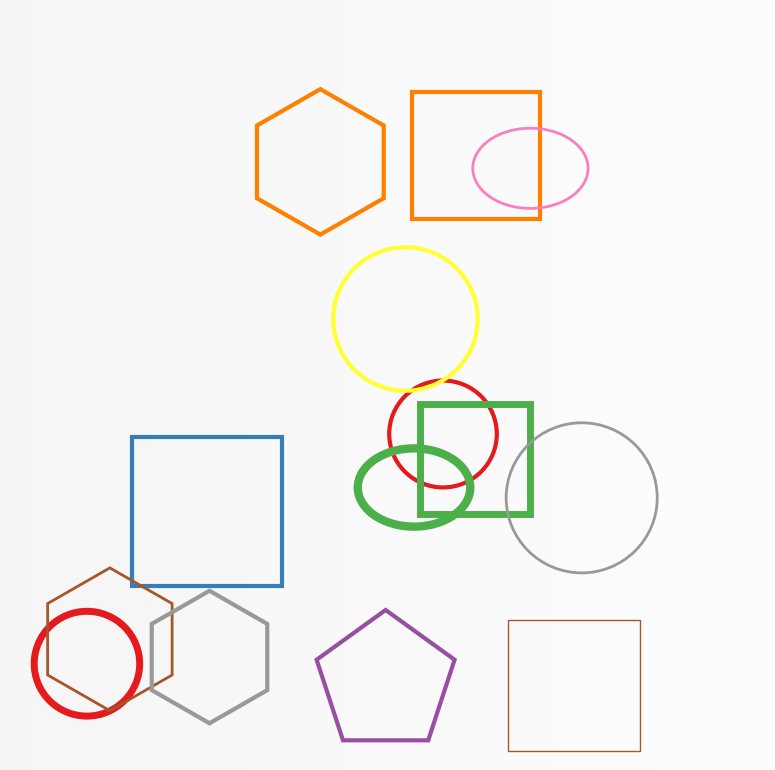[{"shape": "circle", "thickness": 1.5, "radius": 0.35, "center": [0.572, 0.436]}, {"shape": "circle", "thickness": 2.5, "radius": 0.34, "center": [0.112, 0.138]}, {"shape": "square", "thickness": 1.5, "radius": 0.48, "center": [0.267, 0.335]}, {"shape": "oval", "thickness": 3, "radius": 0.36, "center": [0.534, 0.367]}, {"shape": "square", "thickness": 2.5, "radius": 0.36, "center": [0.613, 0.404]}, {"shape": "pentagon", "thickness": 1.5, "radius": 0.47, "center": [0.498, 0.114]}, {"shape": "hexagon", "thickness": 1.5, "radius": 0.47, "center": [0.413, 0.79]}, {"shape": "square", "thickness": 1.5, "radius": 0.41, "center": [0.614, 0.798]}, {"shape": "circle", "thickness": 1.5, "radius": 0.47, "center": [0.523, 0.586]}, {"shape": "square", "thickness": 0.5, "radius": 0.43, "center": [0.741, 0.109]}, {"shape": "hexagon", "thickness": 1, "radius": 0.46, "center": [0.142, 0.17]}, {"shape": "oval", "thickness": 1, "radius": 0.37, "center": [0.684, 0.781]}, {"shape": "hexagon", "thickness": 1.5, "radius": 0.43, "center": [0.27, 0.147]}, {"shape": "circle", "thickness": 1, "radius": 0.49, "center": [0.751, 0.353]}]